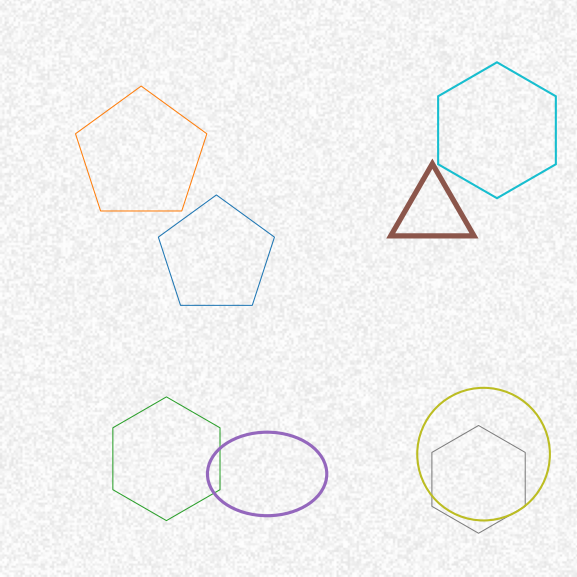[{"shape": "pentagon", "thickness": 0.5, "radius": 0.53, "center": [0.375, 0.556]}, {"shape": "pentagon", "thickness": 0.5, "radius": 0.6, "center": [0.244, 0.731]}, {"shape": "hexagon", "thickness": 0.5, "radius": 0.54, "center": [0.288, 0.205]}, {"shape": "oval", "thickness": 1.5, "radius": 0.52, "center": [0.463, 0.178]}, {"shape": "triangle", "thickness": 2.5, "radius": 0.42, "center": [0.749, 0.632]}, {"shape": "hexagon", "thickness": 0.5, "radius": 0.47, "center": [0.829, 0.169]}, {"shape": "circle", "thickness": 1, "radius": 0.57, "center": [0.837, 0.213]}, {"shape": "hexagon", "thickness": 1, "radius": 0.59, "center": [0.861, 0.774]}]